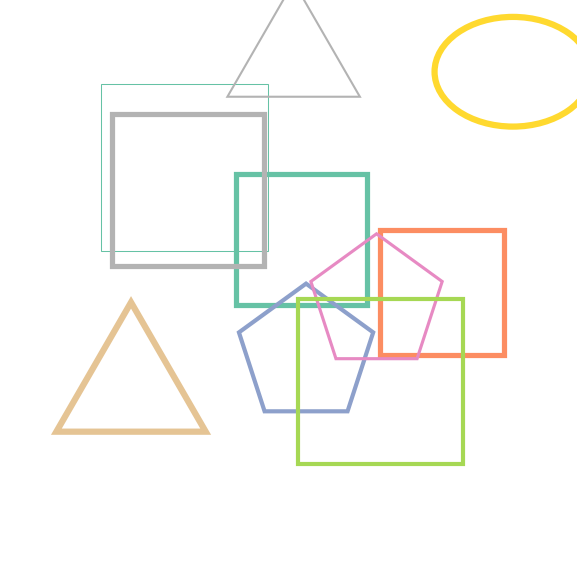[{"shape": "square", "thickness": 0.5, "radius": 0.72, "center": [0.32, 0.709]}, {"shape": "square", "thickness": 2.5, "radius": 0.57, "center": [0.521, 0.585]}, {"shape": "square", "thickness": 2.5, "radius": 0.54, "center": [0.765, 0.493]}, {"shape": "pentagon", "thickness": 2, "radius": 0.61, "center": [0.53, 0.386]}, {"shape": "pentagon", "thickness": 1.5, "radius": 0.6, "center": [0.652, 0.475]}, {"shape": "square", "thickness": 2, "radius": 0.71, "center": [0.659, 0.338]}, {"shape": "oval", "thickness": 3, "radius": 0.68, "center": [0.888, 0.875]}, {"shape": "triangle", "thickness": 3, "radius": 0.75, "center": [0.227, 0.326]}, {"shape": "triangle", "thickness": 1, "radius": 0.66, "center": [0.508, 0.898]}, {"shape": "square", "thickness": 2.5, "radius": 0.66, "center": [0.326, 0.67]}]